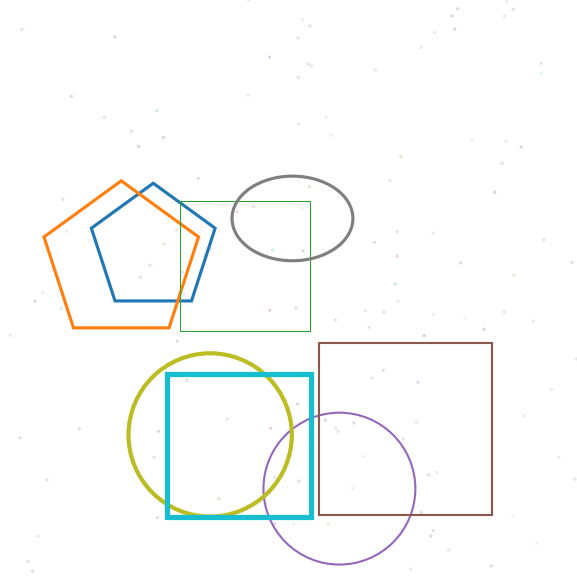[{"shape": "pentagon", "thickness": 1.5, "radius": 0.56, "center": [0.265, 0.569]}, {"shape": "pentagon", "thickness": 1.5, "radius": 0.7, "center": [0.21, 0.545]}, {"shape": "square", "thickness": 0.5, "radius": 0.57, "center": [0.424, 0.539]}, {"shape": "circle", "thickness": 1, "radius": 0.66, "center": [0.588, 0.153]}, {"shape": "square", "thickness": 1, "radius": 0.75, "center": [0.702, 0.256]}, {"shape": "oval", "thickness": 1.5, "radius": 0.52, "center": [0.506, 0.621]}, {"shape": "circle", "thickness": 2, "radius": 0.71, "center": [0.364, 0.246]}, {"shape": "square", "thickness": 2.5, "radius": 0.62, "center": [0.414, 0.228]}]